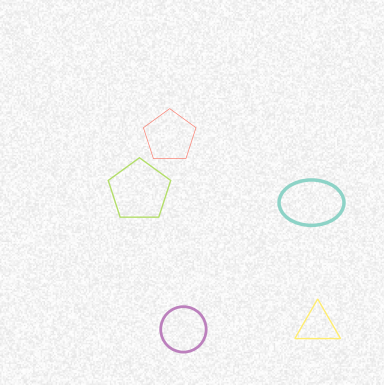[{"shape": "oval", "thickness": 2.5, "radius": 0.42, "center": [0.809, 0.474]}, {"shape": "pentagon", "thickness": 0.5, "radius": 0.36, "center": [0.441, 0.646]}, {"shape": "pentagon", "thickness": 1, "radius": 0.43, "center": [0.362, 0.505]}, {"shape": "circle", "thickness": 2, "radius": 0.3, "center": [0.476, 0.144]}, {"shape": "triangle", "thickness": 1, "radius": 0.34, "center": [0.825, 0.155]}]